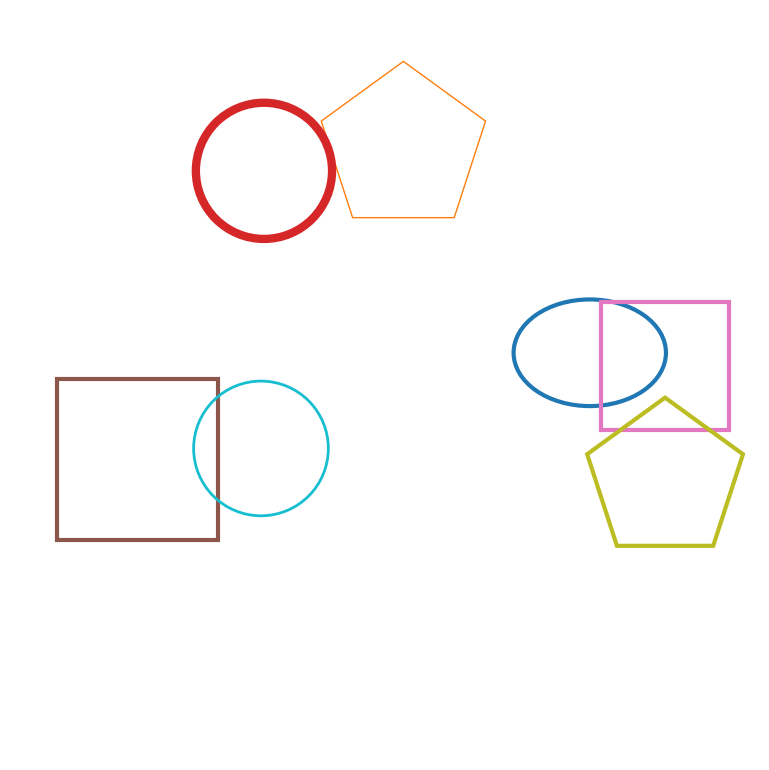[{"shape": "oval", "thickness": 1.5, "radius": 0.49, "center": [0.766, 0.542]}, {"shape": "pentagon", "thickness": 0.5, "radius": 0.56, "center": [0.524, 0.808]}, {"shape": "circle", "thickness": 3, "radius": 0.44, "center": [0.343, 0.778]}, {"shape": "square", "thickness": 1.5, "radius": 0.52, "center": [0.179, 0.403]}, {"shape": "square", "thickness": 1.5, "radius": 0.42, "center": [0.863, 0.524]}, {"shape": "pentagon", "thickness": 1.5, "radius": 0.53, "center": [0.864, 0.377]}, {"shape": "circle", "thickness": 1, "radius": 0.44, "center": [0.339, 0.418]}]